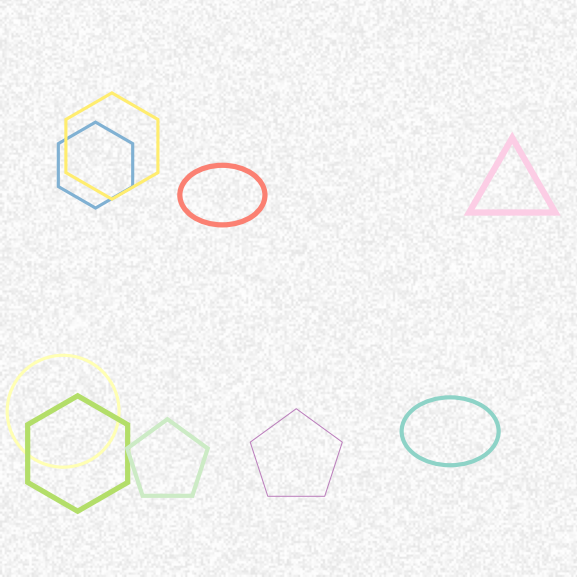[{"shape": "oval", "thickness": 2, "radius": 0.42, "center": [0.779, 0.252]}, {"shape": "circle", "thickness": 1.5, "radius": 0.48, "center": [0.109, 0.287]}, {"shape": "oval", "thickness": 2.5, "radius": 0.37, "center": [0.385, 0.661]}, {"shape": "hexagon", "thickness": 1.5, "radius": 0.37, "center": [0.165, 0.713]}, {"shape": "hexagon", "thickness": 2.5, "radius": 0.5, "center": [0.135, 0.214]}, {"shape": "triangle", "thickness": 3, "radius": 0.43, "center": [0.887, 0.674]}, {"shape": "pentagon", "thickness": 0.5, "radius": 0.42, "center": [0.513, 0.208]}, {"shape": "pentagon", "thickness": 2, "radius": 0.37, "center": [0.29, 0.2]}, {"shape": "hexagon", "thickness": 1.5, "radius": 0.46, "center": [0.194, 0.746]}]